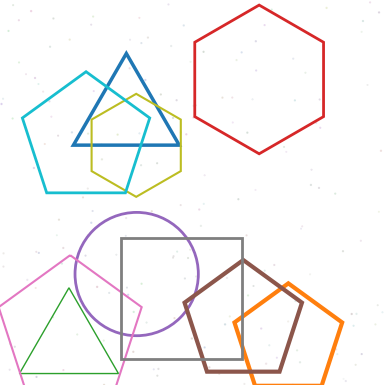[{"shape": "triangle", "thickness": 2.5, "radius": 0.79, "center": [0.328, 0.702]}, {"shape": "pentagon", "thickness": 3, "radius": 0.74, "center": [0.749, 0.117]}, {"shape": "triangle", "thickness": 1, "radius": 0.74, "center": [0.179, 0.104]}, {"shape": "hexagon", "thickness": 2, "radius": 0.97, "center": [0.673, 0.794]}, {"shape": "circle", "thickness": 2, "radius": 0.8, "center": [0.355, 0.288]}, {"shape": "pentagon", "thickness": 3, "radius": 0.8, "center": [0.632, 0.164]}, {"shape": "pentagon", "thickness": 1.5, "radius": 0.98, "center": [0.182, 0.142]}, {"shape": "square", "thickness": 2, "radius": 0.79, "center": [0.47, 0.224]}, {"shape": "hexagon", "thickness": 1.5, "radius": 0.67, "center": [0.354, 0.623]}, {"shape": "pentagon", "thickness": 2, "radius": 0.87, "center": [0.224, 0.64]}]